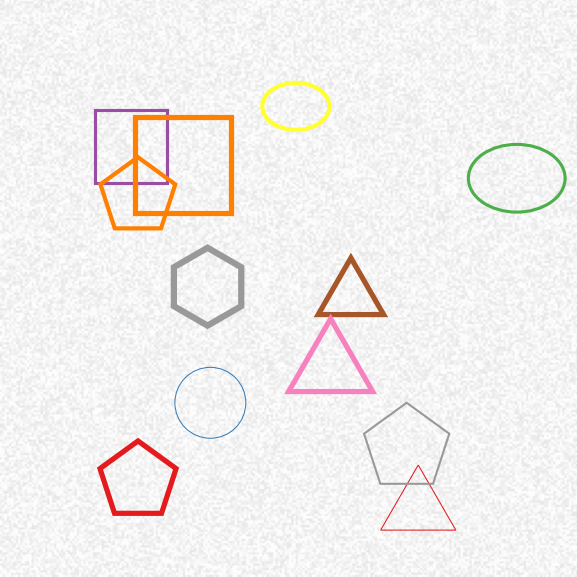[{"shape": "pentagon", "thickness": 2.5, "radius": 0.35, "center": [0.239, 0.166]}, {"shape": "triangle", "thickness": 0.5, "radius": 0.38, "center": [0.724, 0.119]}, {"shape": "circle", "thickness": 0.5, "radius": 0.31, "center": [0.364, 0.302]}, {"shape": "oval", "thickness": 1.5, "radius": 0.42, "center": [0.895, 0.69]}, {"shape": "square", "thickness": 1.5, "radius": 0.31, "center": [0.227, 0.746]}, {"shape": "pentagon", "thickness": 2, "radius": 0.34, "center": [0.239, 0.659]}, {"shape": "square", "thickness": 2.5, "radius": 0.42, "center": [0.317, 0.713]}, {"shape": "oval", "thickness": 2, "radius": 0.29, "center": [0.512, 0.815]}, {"shape": "triangle", "thickness": 2.5, "radius": 0.33, "center": [0.608, 0.487]}, {"shape": "triangle", "thickness": 2.5, "radius": 0.42, "center": [0.573, 0.363]}, {"shape": "hexagon", "thickness": 3, "radius": 0.34, "center": [0.359, 0.503]}, {"shape": "pentagon", "thickness": 1, "radius": 0.39, "center": [0.704, 0.224]}]